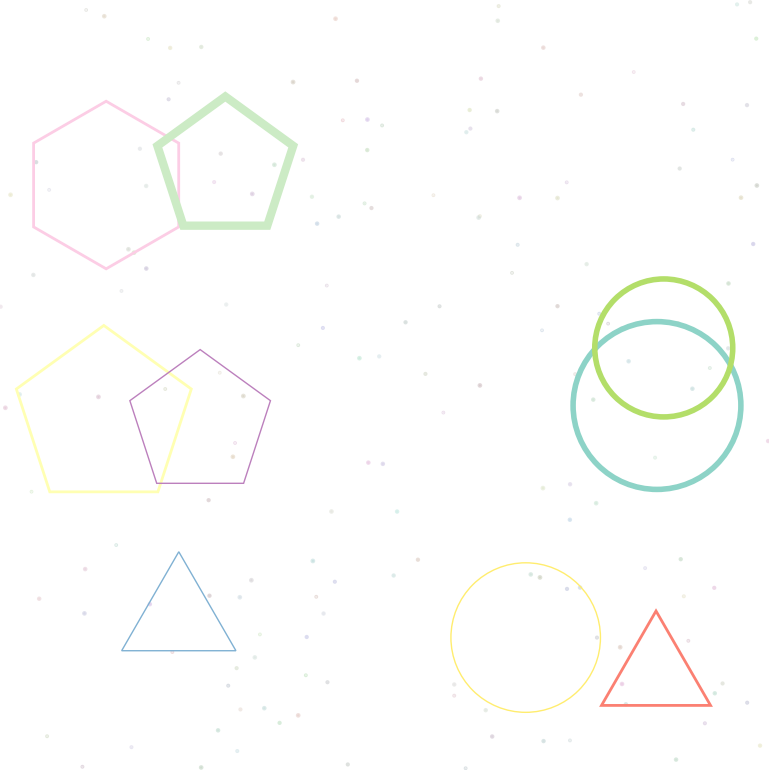[{"shape": "circle", "thickness": 2, "radius": 0.54, "center": [0.853, 0.473]}, {"shape": "pentagon", "thickness": 1, "radius": 0.6, "center": [0.135, 0.458]}, {"shape": "triangle", "thickness": 1, "radius": 0.41, "center": [0.852, 0.125]}, {"shape": "triangle", "thickness": 0.5, "radius": 0.43, "center": [0.232, 0.198]}, {"shape": "circle", "thickness": 2, "radius": 0.45, "center": [0.862, 0.548]}, {"shape": "hexagon", "thickness": 1, "radius": 0.54, "center": [0.138, 0.76]}, {"shape": "pentagon", "thickness": 0.5, "radius": 0.48, "center": [0.26, 0.45]}, {"shape": "pentagon", "thickness": 3, "radius": 0.46, "center": [0.293, 0.782]}, {"shape": "circle", "thickness": 0.5, "radius": 0.49, "center": [0.683, 0.172]}]